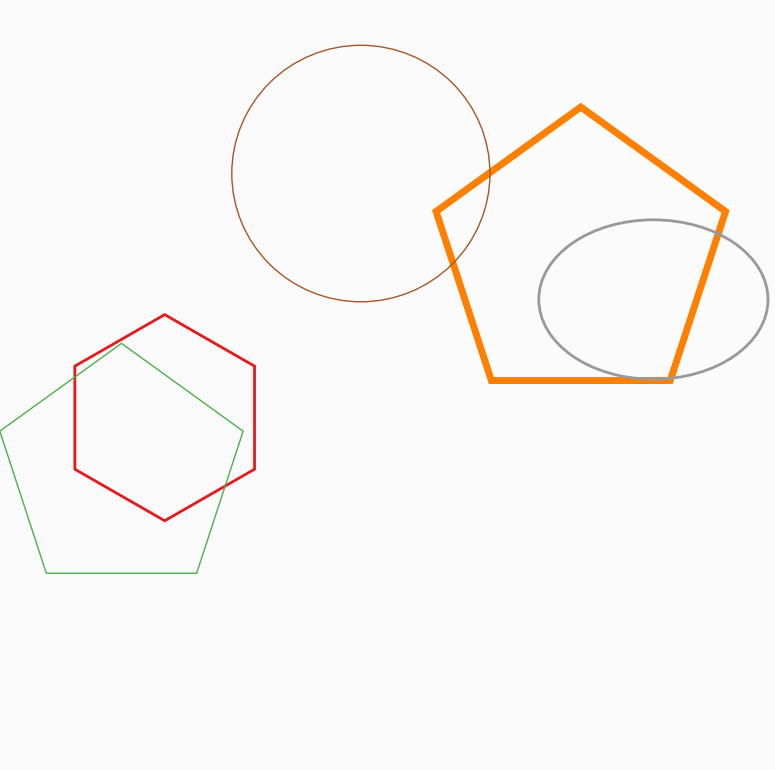[{"shape": "hexagon", "thickness": 1, "radius": 0.67, "center": [0.213, 0.458]}, {"shape": "pentagon", "thickness": 0.5, "radius": 0.83, "center": [0.157, 0.389]}, {"shape": "pentagon", "thickness": 2.5, "radius": 0.98, "center": [0.749, 0.665]}, {"shape": "circle", "thickness": 0.5, "radius": 0.83, "center": [0.466, 0.775]}, {"shape": "oval", "thickness": 1, "radius": 0.74, "center": [0.843, 0.611]}]